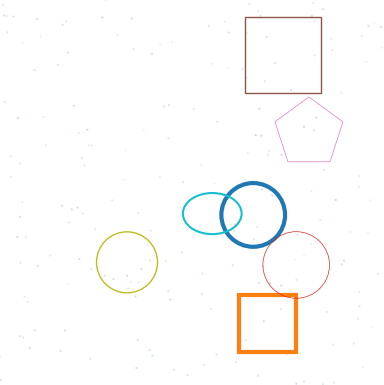[{"shape": "circle", "thickness": 3, "radius": 0.41, "center": [0.658, 0.442]}, {"shape": "square", "thickness": 3, "radius": 0.37, "center": [0.694, 0.16]}, {"shape": "circle", "thickness": 0.5, "radius": 0.43, "center": [0.769, 0.312]}, {"shape": "square", "thickness": 1, "radius": 0.49, "center": [0.736, 0.858]}, {"shape": "pentagon", "thickness": 0.5, "radius": 0.46, "center": [0.802, 0.655]}, {"shape": "circle", "thickness": 1, "radius": 0.4, "center": [0.33, 0.319]}, {"shape": "oval", "thickness": 1.5, "radius": 0.38, "center": [0.551, 0.445]}]